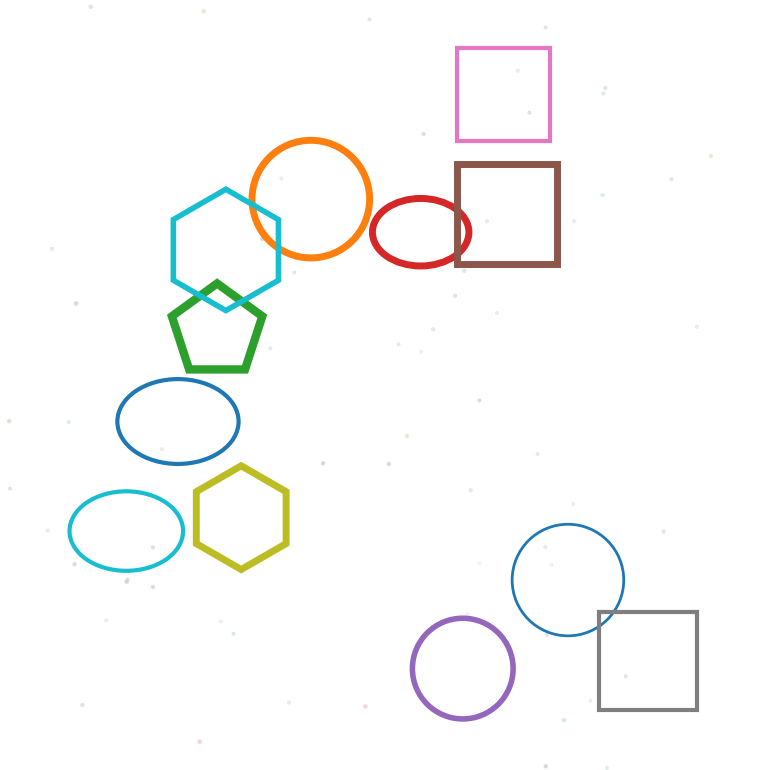[{"shape": "circle", "thickness": 1, "radius": 0.36, "center": [0.738, 0.247]}, {"shape": "oval", "thickness": 1.5, "radius": 0.39, "center": [0.231, 0.453]}, {"shape": "circle", "thickness": 2.5, "radius": 0.38, "center": [0.404, 0.741]}, {"shape": "pentagon", "thickness": 3, "radius": 0.31, "center": [0.282, 0.57]}, {"shape": "oval", "thickness": 2.5, "radius": 0.31, "center": [0.546, 0.698]}, {"shape": "circle", "thickness": 2, "radius": 0.33, "center": [0.601, 0.132]}, {"shape": "square", "thickness": 2.5, "radius": 0.33, "center": [0.659, 0.722]}, {"shape": "square", "thickness": 1.5, "radius": 0.3, "center": [0.654, 0.877]}, {"shape": "square", "thickness": 1.5, "radius": 0.32, "center": [0.842, 0.141]}, {"shape": "hexagon", "thickness": 2.5, "radius": 0.34, "center": [0.313, 0.328]}, {"shape": "oval", "thickness": 1.5, "radius": 0.37, "center": [0.164, 0.31]}, {"shape": "hexagon", "thickness": 2, "radius": 0.39, "center": [0.293, 0.675]}]